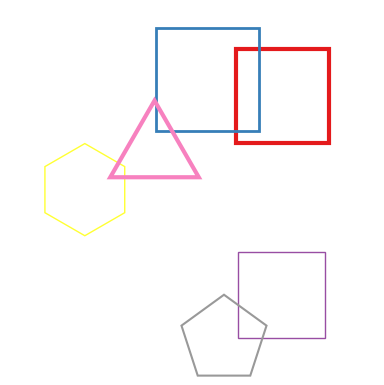[{"shape": "square", "thickness": 3, "radius": 0.61, "center": [0.734, 0.751]}, {"shape": "square", "thickness": 2, "radius": 0.67, "center": [0.539, 0.793]}, {"shape": "square", "thickness": 1, "radius": 0.56, "center": [0.731, 0.234]}, {"shape": "hexagon", "thickness": 1, "radius": 0.6, "center": [0.22, 0.507]}, {"shape": "triangle", "thickness": 3, "radius": 0.66, "center": [0.401, 0.606]}, {"shape": "pentagon", "thickness": 1.5, "radius": 0.58, "center": [0.582, 0.118]}]